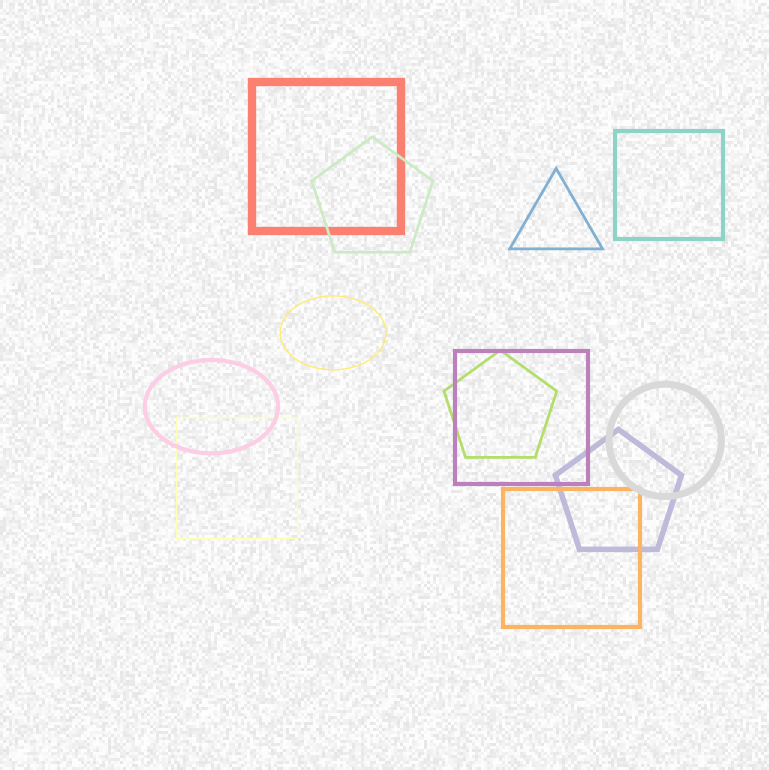[{"shape": "square", "thickness": 1.5, "radius": 0.35, "center": [0.869, 0.76]}, {"shape": "square", "thickness": 0.5, "radius": 0.39, "center": [0.308, 0.38]}, {"shape": "pentagon", "thickness": 2, "radius": 0.43, "center": [0.803, 0.356]}, {"shape": "square", "thickness": 3, "radius": 0.48, "center": [0.424, 0.797]}, {"shape": "triangle", "thickness": 1, "radius": 0.35, "center": [0.722, 0.712]}, {"shape": "square", "thickness": 1.5, "radius": 0.45, "center": [0.742, 0.275]}, {"shape": "pentagon", "thickness": 1, "radius": 0.38, "center": [0.65, 0.468]}, {"shape": "oval", "thickness": 1.5, "radius": 0.43, "center": [0.275, 0.472]}, {"shape": "circle", "thickness": 2.5, "radius": 0.36, "center": [0.864, 0.428]}, {"shape": "square", "thickness": 1.5, "radius": 0.43, "center": [0.678, 0.458]}, {"shape": "pentagon", "thickness": 1, "radius": 0.41, "center": [0.484, 0.739]}, {"shape": "oval", "thickness": 0.5, "radius": 0.34, "center": [0.433, 0.568]}]